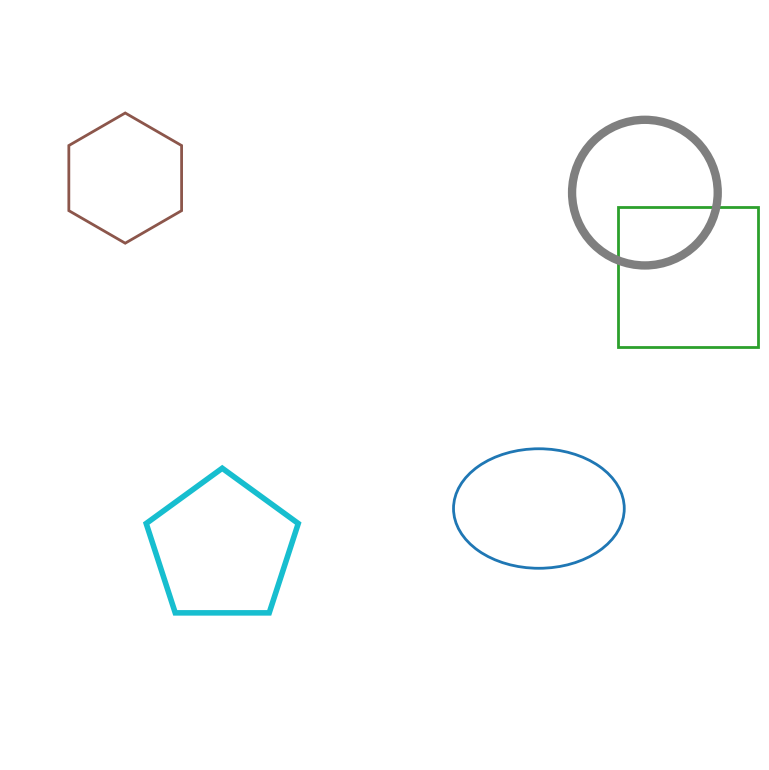[{"shape": "oval", "thickness": 1, "radius": 0.55, "center": [0.7, 0.34]}, {"shape": "square", "thickness": 1, "radius": 0.46, "center": [0.893, 0.641]}, {"shape": "hexagon", "thickness": 1, "radius": 0.42, "center": [0.163, 0.769]}, {"shape": "circle", "thickness": 3, "radius": 0.47, "center": [0.838, 0.75]}, {"shape": "pentagon", "thickness": 2, "radius": 0.52, "center": [0.289, 0.288]}]